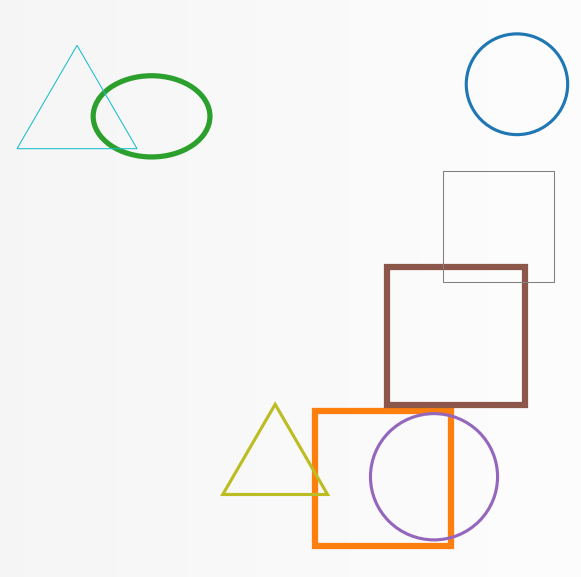[{"shape": "circle", "thickness": 1.5, "radius": 0.44, "center": [0.889, 0.853]}, {"shape": "square", "thickness": 3, "radius": 0.58, "center": [0.659, 0.17]}, {"shape": "oval", "thickness": 2.5, "radius": 0.5, "center": [0.261, 0.798]}, {"shape": "circle", "thickness": 1.5, "radius": 0.55, "center": [0.747, 0.174]}, {"shape": "square", "thickness": 3, "radius": 0.6, "center": [0.784, 0.417]}, {"shape": "square", "thickness": 0.5, "radius": 0.48, "center": [0.858, 0.606]}, {"shape": "triangle", "thickness": 1.5, "radius": 0.52, "center": [0.473, 0.195]}, {"shape": "triangle", "thickness": 0.5, "radius": 0.6, "center": [0.133, 0.801]}]